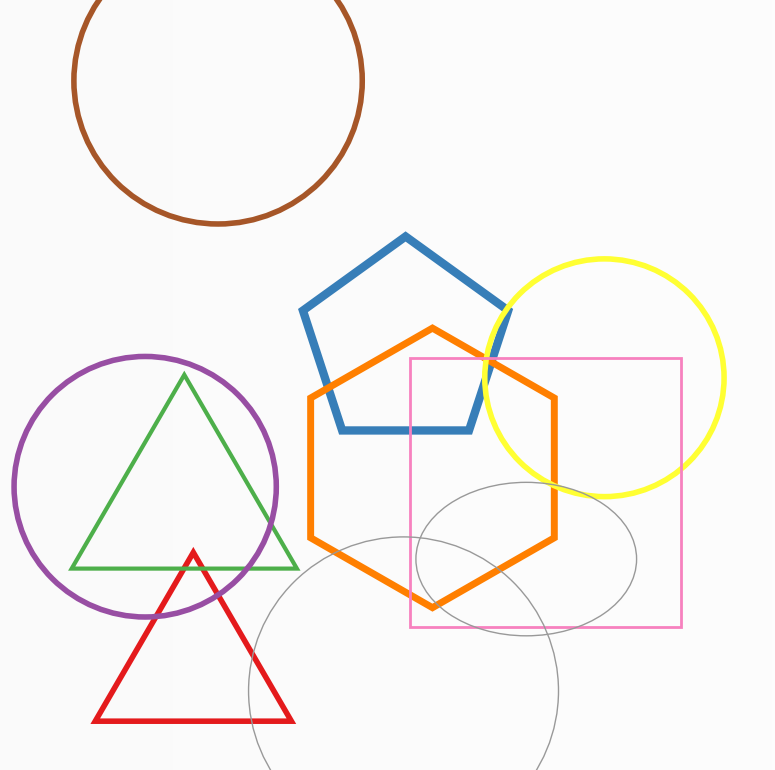[{"shape": "triangle", "thickness": 2, "radius": 0.73, "center": [0.249, 0.136]}, {"shape": "pentagon", "thickness": 3, "radius": 0.7, "center": [0.523, 0.554]}, {"shape": "triangle", "thickness": 1.5, "radius": 0.84, "center": [0.238, 0.345]}, {"shape": "circle", "thickness": 2, "radius": 0.85, "center": [0.187, 0.368]}, {"shape": "hexagon", "thickness": 2.5, "radius": 0.91, "center": [0.558, 0.392]}, {"shape": "circle", "thickness": 2, "radius": 0.77, "center": [0.78, 0.509]}, {"shape": "circle", "thickness": 2, "radius": 0.93, "center": [0.281, 0.895]}, {"shape": "square", "thickness": 1, "radius": 0.87, "center": [0.704, 0.361]}, {"shape": "circle", "thickness": 0.5, "radius": 1.0, "center": [0.521, 0.103]}, {"shape": "oval", "thickness": 0.5, "radius": 0.71, "center": [0.679, 0.274]}]